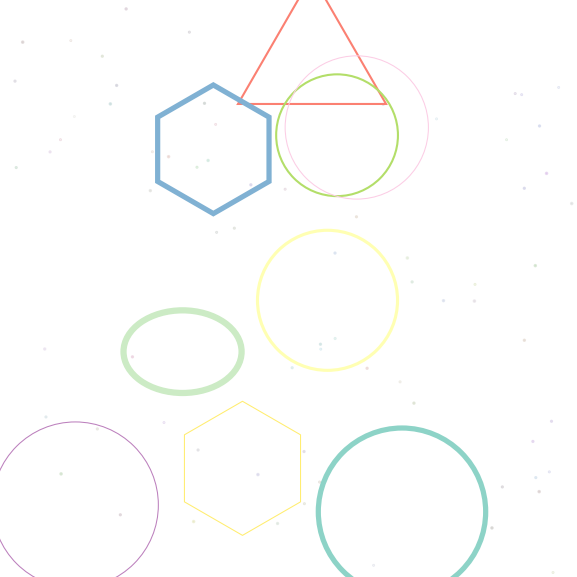[{"shape": "circle", "thickness": 2.5, "radius": 0.72, "center": [0.696, 0.113]}, {"shape": "circle", "thickness": 1.5, "radius": 0.61, "center": [0.567, 0.479]}, {"shape": "triangle", "thickness": 1, "radius": 0.74, "center": [0.54, 0.893]}, {"shape": "hexagon", "thickness": 2.5, "radius": 0.56, "center": [0.369, 0.741]}, {"shape": "circle", "thickness": 1, "radius": 0.53, "center": [0.584, 0.765]}, {"shape": "circle", "thickness": 0.5, "radius": 0.62, "center": [0.618, 0.778]}, {"shape": "circle", "thickness": 0.5, "radius": 0.72, "center": [0.13, 0.125]}, {"shape": "oval", "thickness": 3, "radius": 0.51, "center": [0.316, 0.39]}, {"shape": "hexagon", "thickness": 0.5, "radius": 0.58, "center": [0.42, 0.188]}]